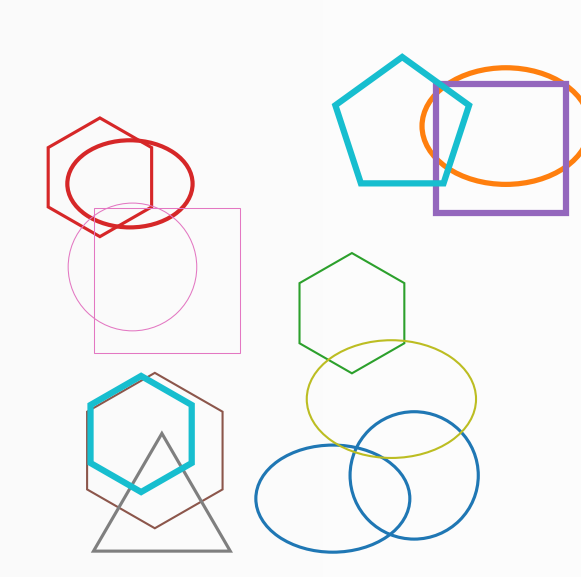[{"shape": "oval", "thickness": 1.5, "radius": 0.66, "center": [0.573, 0.136]}, {"shape": "circle", "thickness": 1.5, "radius": 0.55, "center": [0.713, 0.176]}, {"shape": "oval", "thickness": 2.5, "radius": 0.72, "center": [0.87, 0.781]}, {"shape": "hexagon", "thickness": 1, "radius": 0.52, "center": [0.605, 0.457]}, {"shape": "oval", "thickness": 2, "radius": 0.54, "center": [0.224, 0.681]}, {"shape": "hexagon", "thickness": 1.5, "radius": 0.51, "center": [0.172, 0.692]}, {"shape": "square", "thickness": 3, "radius": 0.56, "center": [0.861, 0.742]}, {"shape": "hexagon", "thickness": 1, "radius": 0.67, "center": [0.266, 0.219]}, {"shape": "circle", "thickness": 0.5, "radius": 0.55, "center": [0.228, 0.537]}, {"shape": "square", "thickness": 0.5, "radius": 0.63, "center": [0.287, 0.513]}, {"shape": "triangle", "thickness": 1.5, "radius": 0.68, "center": [0.279, 0.113]}, {"shape": "oval", "thickness": 1, "radius": 0.73, "center": [0.673, 0.308]}, {"shape": "pentagon", "thickness": 3, "radius": 0.6, "center": [0.692, 0.779]}, {"shape": "hexagon", "thickness": 3, "radius": 0.5, "center": [0.243, 0.248]}]